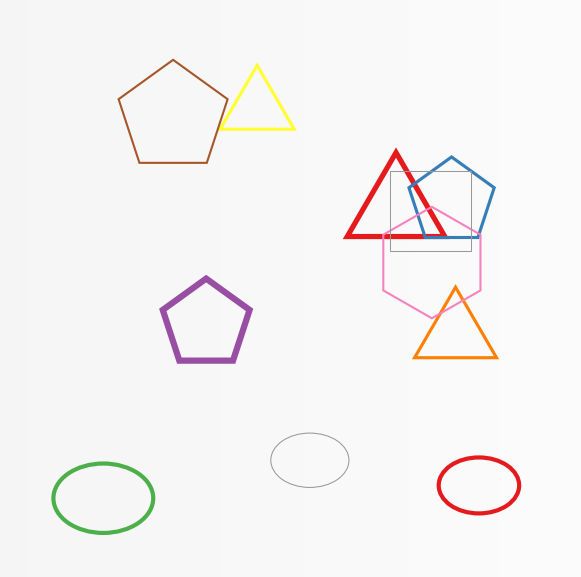[{"shape": "oval", "thickness": 2, "radius": 0.35, "center": [0.824, 0.159]}, {"shape": "triangle", "thickness": 2.5, "radius": 0.48, "center": [0.681, 0.638]}, {"shape": "pentagon", "thickness": 1.5, "radius": 0.39, "center": [0.777, 0.65]}, {"shape": "oval", "thickness": 2, "radius": 0.43, "center": [0.178, 0.136]}, {"shape": "pentagon", "thickness": 3, "radius": 0.39, "center": [0.355, 0.438]}, {"shape": "triangle", "thickness": 1.5, "radius": 0.41, "center": [0.784, 0.42]}, {"shape": "triangle", "thickness": 1.5, "radius": 0.37, "center": [0.442, 0.812]}, {"shape": "pentagon", "thickness": 1, "radius": 0.49, "center": [0.298, 0.797]}, {"shape": "hexagon", "thickness": 1, "radius": 0.48, "center": [0.743, 0.544]}, {"shape": "oval", "thickness": 0.5, "radius": 0.34, "center": [0.533, 0.202]}, {"shape": "square", "thickness": 0.5, "radius": 0.35, "center": [0.741, 0.633]}]